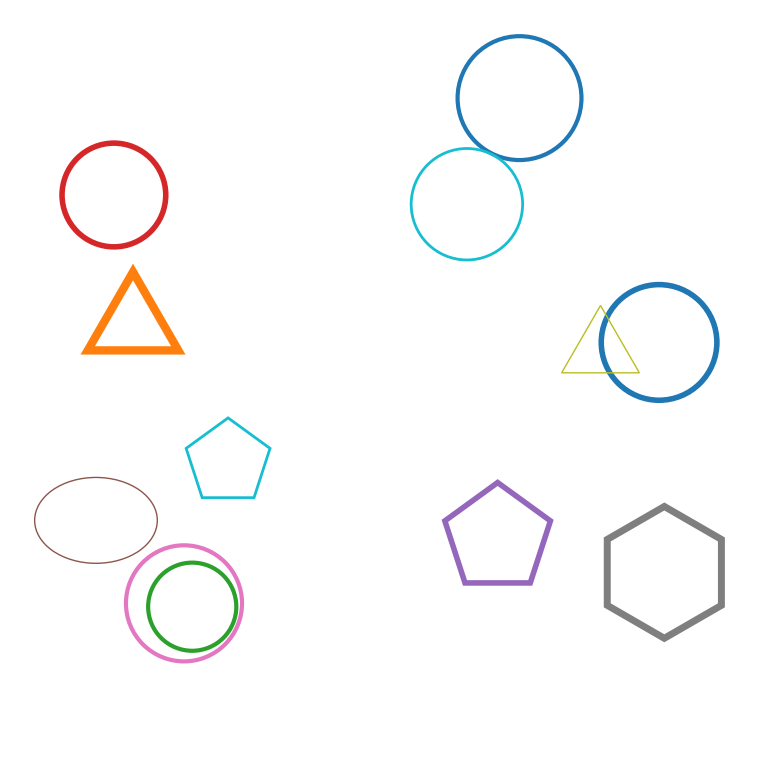[{"shape": "circle", "thickness": 2, "radius": 0.38, "center": [0.856, 0.555]}, {"shape": "circle", "thickness": 1.5, "radius": 0.4, "center": [0.675, 0.873]}, {"shape": "triangle", "thickness": 3, "radius": 0.34, "center": [0.173, 0.579]}, {"shape": "circle", "thickness": 1.5, "radius": 0.29, "center": [0.25, 0.212]}, {"shape": "circle", "thickness": 2, "radius": 0.34, "center": [0.148, 0.747]}, {"shape": "pentagon", "thickness": 2, "radius": 0.36, "center": [0.646, 0.301]}, {"shape": "oval", "thickness": 0.5, "radius": 0.4, "center": [0.125, 0.324]}, {"shape": "circle", "thickness": 1.5, "radius": 0.38, "center": [0.239, 0.216]}, {"shape": "hexagon", "thickness": 2.5, "radius": 0.43, "center": [0.863, 0.257]}, {"shape": "triangle", "thickness": 0.5, "radius": 0.29, "center": [0.78, 0.545]}, {"shape": "circle", "thickness": 1, "radius": 0.36, "center": [0.606, 0.735]}, {"shape": "pentagon", "thickness": 1, "radius": 0.29, "center": [0.296, 0.4]}]